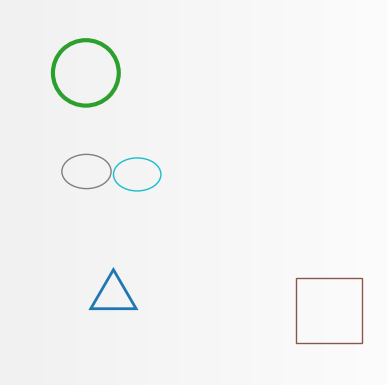[{"shape": "triangle", "thickness": 2, "radius": 0.34, "center": [0.293, 0.232]}, {"shape": "circle", "thickness": 3, "radius": 0.42, "center": [0.222, 0.811]}, {"shape": "square", "thickness": 1, "radius": 0.42, "center": [0.849, 0.193]}, {"shape": "oval", "thickness": 1, "radius": 0.32, "center": [0.223, 0.555]}, {"shape": "oval", "thickness": 1, "radius": 0.31, "center": [0.354, 0.547]}]